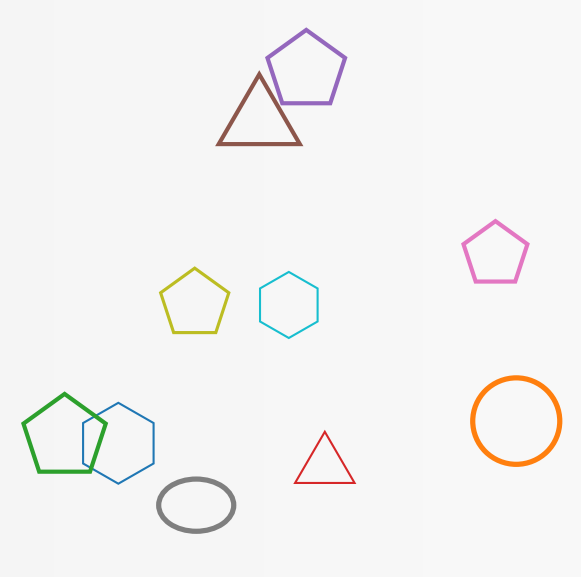[{"shape": "hexagon", "thickness": 1, "radius": 0.35, "center": [0.204, 0.232]}, {"shape": "circle", "thickness": 2.5, "radius": 0.37, "center": [0.888, 0.27]}, {"shape": "pentagon", "thickness": 2, "radius": 0.37, "center": [0.111, 0.243]}, {"shape": "triangle", "thickness": 1, "radius": 0.3, "center": [0.559, 0.192]}, {"shape": "pentagon", "thickness": 2, "radius": 0.35, "center": [0.527, 0.877]}, {"shape": "triangle", "thickness": 2, "radius": 0.4, "center": [0.446, 0.79]}, {"shape": "pentagon", "thickness": 2, "radius": 0.29, "center": [0.852, 0.558]}, {"shape": "oval", "thickness": 2.5, "radius": 0.32, "center": [0.338, 0.124]}, {"shape": "pentagon", "thickness": 1.5, "radius": 0.31, "center": [0.335, 0.473]}, {"shape": "hexagon", "thickness": 1, "radius": 0.29, "center": [0.497, 0.471]}]